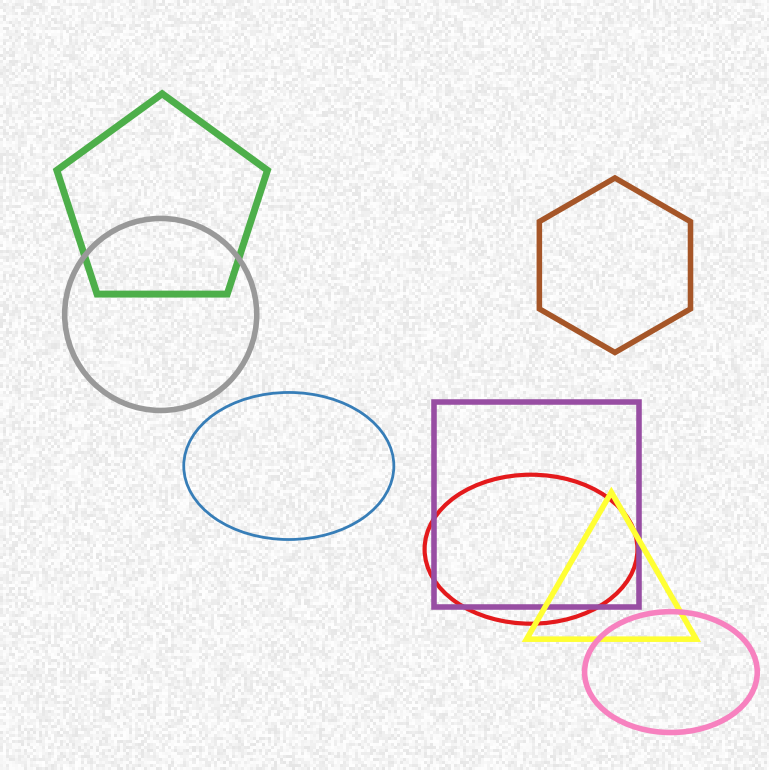[{"shape": "oval", "thickness": 1.5, "radius": 0.69, "center": [0.69, 0.287]}, {"shape": "oval", "thickness": 1, "radius": 0.68, "center": [0.375, 0.395]}, {"shape": "pentagon", "thickness": 2.5, "radius": 0.72, "center": [0.211, 0.734]}, {"shape": "square", "thickness": 2, "radius": 0.67, "center": [0.696, 0.344]}, {"shape": "triangle", "thickness": 2, "radius": 0.64, "center": [0.794, 0.234]}, {"shape": "hexagon", "thickness": 2, "radius": 0.57, "center": [0.799, 0.656]}, {"shape": "oval", "thickness": 2, "radius": 0.56, "center": [0.871, 0.127]}, {"shape": "circle", "thickness": 2, "radius": 0.62, "center": [0.209, 0.592]}]